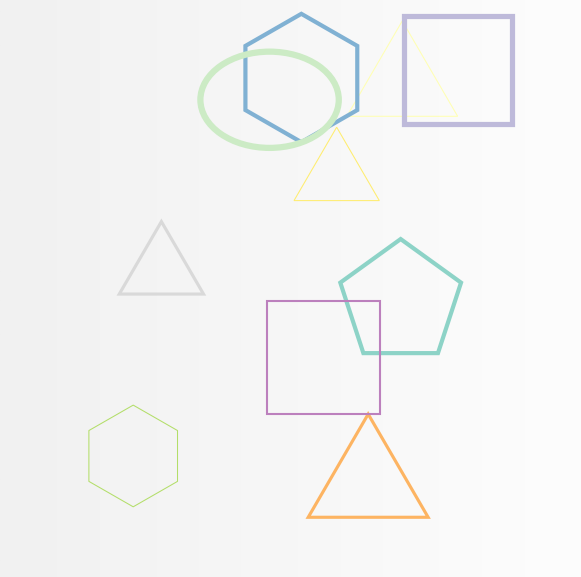[{"shape": "pentagon", "thickness": 2, "radius": 0.55, "center": [0.689, 0.476]}, {"shape": "triangle", "thickness": 0.5, "radius": 0.55, "center": [0.692, 0.853]}, {"shape": "square", "thickness": 2.5, "radius": 0.47, "center": [0.788, 0.878]}, {"shape": "hexagon", "thickness": 2, "radius": 0.56, "center": [0.518, 0.864]}, {"shape": "triangle", "thickness": 1.5, "radius": 0.6, "center": [0.633, 0.163]}, {"shape": "hexagon", "thickness": 0.5, "radius": 0.44, "center": [0.229, 0.21]}, {"shape": "triangle", "thickness": 1.5, "radius": 0.42, "center": [0.278, 0.532]}, {"shape": "square", "thickness": 1, "radius": 0.49, "center": [0.557, 0.379]}, {"shape": "oval", "thickness": 3, "radius": 0.6, "center": [0.464, 0.826]}, {"shape": "triangle", "thickness": 0.5, "radius": 0.42, "center": [0.579, 0.694]}]